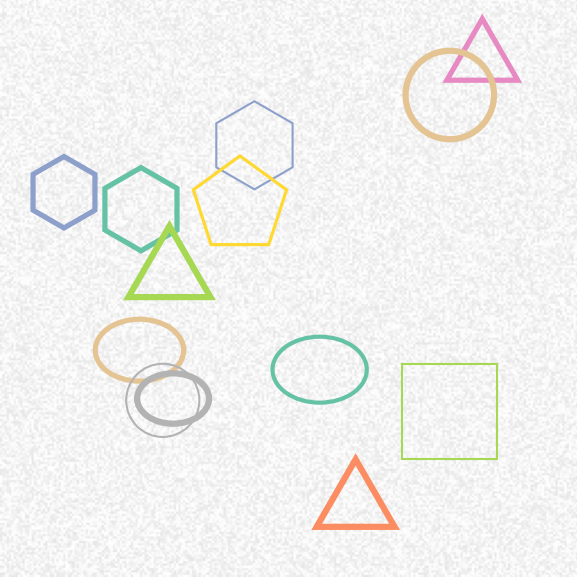[{"shape": "oval", "thickness": 2, "radius": 0.41, "center": [0.553, 0.359]}, {"shape": "hexagon", "thickness": 2.5, "radius": 0.36, "center": [0.244, 0.637]}, {"shape": "triangle", "thickness": 3, "radius": 0.39, "center": [0.616, 0.126]}, {"shape": "hexagon", "thickness": 2.5, "radius": 0.31, "center": [0.111, 0.666]}, {"shape": "hexagon", "thickness": 1, "radius": 0.38, "center": [0.441, 0.748]}, {"shape": "triangle", "thickness": 2.5, "radius": 0.35, "center": [0.835, 0.896]}, {"shape": "triangle", "thickness": 3, "radius": 0.41, "center": [0.293, 0.526]}, {"shape": "square", "thickness": 1, "radius": 0.41, "center": [0.779, 0.287]}, {"shape": "pentagon", "thickness": 1.5, "radius": 0.42, "center": [0.415, 0.644]}, {"shape": "oval", "thickness": 2.5, "radius": 0.38, "center": [0.242, 0.393]}, {"shape": "circle", "thickness": 3, "radius": 0.38, "center": [0.779, 0.835]}, {"shape": "circle", "thickness": 1, "radius": 0.32, "center": [0.282, 0.306]}, {"shape": "oval", "thickness": 3, "radius": 0.31, "center": [0.3, 0.309]}]